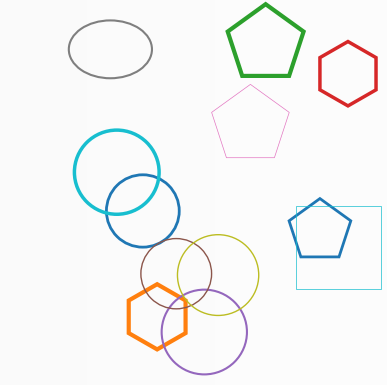[{"shape": "circle", "thickness": 2, "radius": 0.47, "center": [0.369, 0.452]}, {"shape": "pentagon", "thickness": 2, "radius": 0.42, "center": [0.826, 0.4]}, {"shape": "hexagon", "thickness": 3, "radius": 0.42, "center": [0.406, 0.177]}, {"shape": "pentagon", "thickness": 3, "radius": 0.51, "center": [0.686, 0.886]}, {"shape": "hexagon", "thickness": 2.5, "radius": 0.42, "center": [0.898, 0.809]}, {"shape": "circle", "thickness": 1.5, "radius": 0.55, "center": [0.527, 0.138]}, {"shape": "circle", "thickness": 1, "radius": 0.46, "center": [0.455, 0.289]}, {"shape": "pentagon", "thickness": 0.5, "radius": 0.53, "center": [0.646, 0.676]}, {"shape": "oval", "thickness": 1.5, "radius": 0.54, "center": [0.285, 0.872]}, {"shape": "circle", "thickness": 1, "radius": 0.52, "center": [0.563, 0.286]}, {"shape": "square", "thickness": 0.5, "radius": 0.54, "center": [0.873, 0.357]}, {"shape": "circle", "thickness": 2.5, "radius": 0.55, "center": [0.301, 0.553]}]